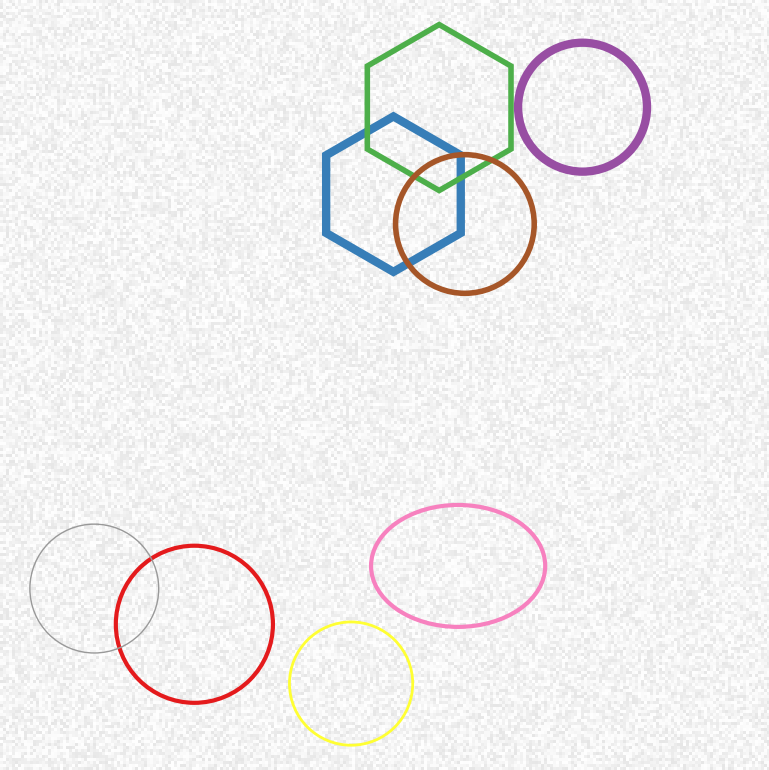[{"shape": "circle", "thickness": 1.5, "radius": 0.51, "center": [0.252, 0.189]}, {"shape": "hexagon", "thickness": 3, "radius": 0.5, "center": [0.511, 0.748]}, {"shape": "hexagon", "thickness": 2, "radius": 0.54, "center": [0.57, 0.86]}, {"shape": "circle", "thickness": 3, "radius": 0.42, "center": [0.757, 0.861]}, {"shape": "circle", "thickness": 1, "radius": 0.4, "center": [0.456, 0.112]}, {"shape": "circle", "thickness": 2, "radius": 0.45, "center": [0.604, 0.709]}, {"shape": "oval", "thickness": 1.5, "radius": 0.57, "center": [0.595, 0.265]}, {"shape": "circle", "thickness": 0.5, "radius": 0.42, "center": [0.122, 0.236]}]